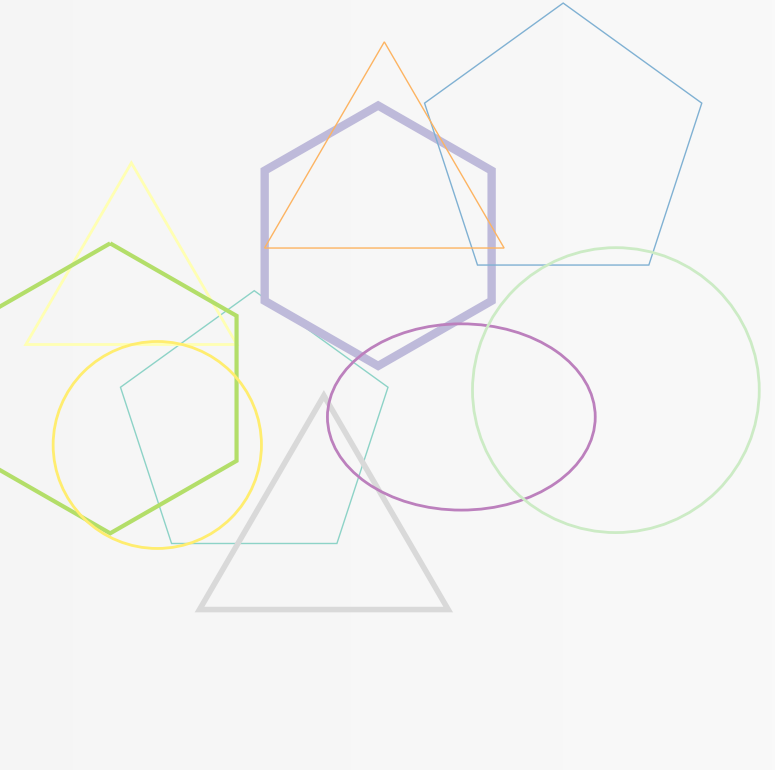[{"shape": "pentagon", "thickness": 0.5, "radius": 0.91, "center": [0.328, 0.441]}, {"shape": "triangle", "thickness": 1, "radius": 0.79, "center": [0.17, 0.631]}, {"shape": "hexagon", "thickness": 3, "radius": 0.85, "center": [0.488, 0.694]}, {"shape": "pentagon", "thickness": 0.5, "radius": 0.94, "center": [0.727, 0.808]}, {"shape": "triangle", "thickness": 0.5, "radius": 0.89, "center": [0.496, 0.767]}, {"shape": "hexagon", "thickness": 1.5, "radius": 0.94, "center": [0.142, 0.496]}, {"shape": "triangle", "thickness": 2, "radius": 0.93, "center": [0.418, 0.301]}, {"shape": "oval", "thickness": 1, "radius": 0.86, "center": [0.595, 0.458]}, {"shape": "circle", "thickness": 1, "radius": 0.93, "center": [0.795, 0.493]}, {"shape": "circle", "thickness": 1, "radius": 0.67, "center": [0.203, 0.422]}]